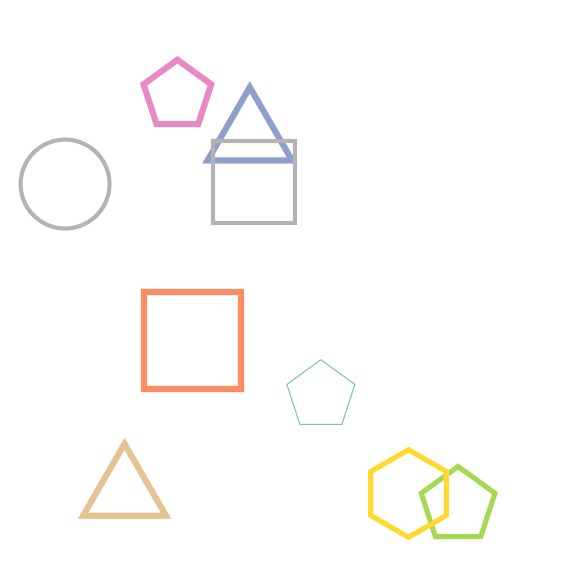[{"shape": "pentagon", "thickness": 0.5, "radius": 0.31, "center": [0.556, 0.314]}, {"shape": "square", "thickness": 3, "radius": 0.42, "center": [0.334, 0.41]}, {"shape": "triangle", "thickness": 3, "radius": 0.42, "center": [0.433, 0.764]}, {"shape": "pentagon", "thickness": 3, "radius": 0.31, "center": [0.307, 0.834]}, {"shape": "pentagon", "thickness": 2.5, "radius": 0.34, "center": [0.793, 0.124]}, {"shape": "hexagon", "thickness": 2.5, "radius": 0.38, "center": [0.707, 0.145]}, {"shape": "triangle", "thickness": 3, "radius": 0.41, "center": [0.216, 0.148]}, {"shape": "square", "thickness": 2, "radius": 0.36, "center": [0.439, 0.684]}, {"shape": "circle", "thickness": 2, "radius": 0.38, "center": [0.113, 0.68]}]